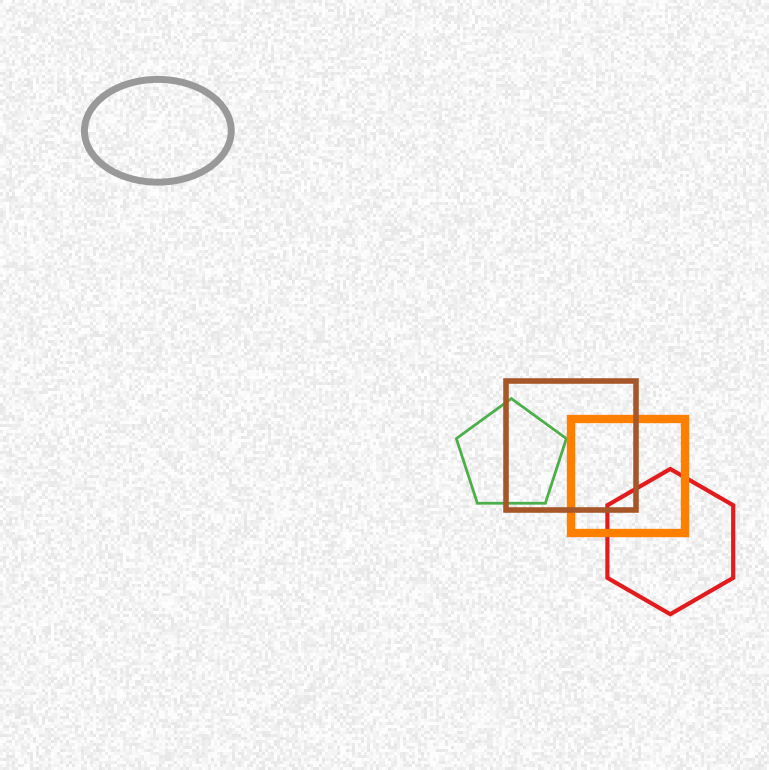[{"shape": "hexagon", "thickness": 1.5, "radius": 0.47, "center": [0.871, 0.297]}, {"shape": "pentagon", "thickness": 1, "radius": 0.38, "center": [0.664, 0.407]}, {"shape": "square", "thickness": 3, "radius": 0.37, "center": [0.815, 0.382]}, {"shape": "square", "thickness": 2, "radius": 0.42, "center": [0.742, 0.421]}, {"shape": "oval", "thickness": 2.5, "radius": 0.48, "center": [0.205, 0.83]}]